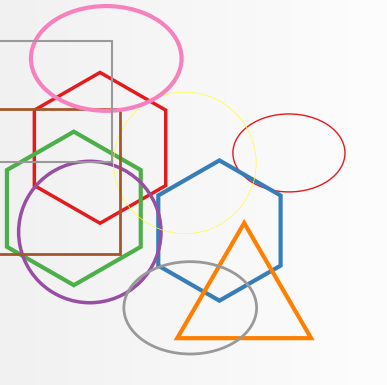[{"shape": "hexagon", "thickness": 2.5, "radius": 0.98, "center": [0.258, 0.616]}, {"shape": "oval", "thickness": 1, "radius": 0.72, "center": [0.746, 0.603]}, {"shape": "hexagon", "thickness": 3, "radius": 0.91, "center": [0.566, 0.401]}, {"shape": "hexagon", "thickness": 3, "radius": 1.0, "center": [0.191, 0.459]}, {"shape": "circle", "thickness": 2.5, "radius": 0.92, "center": [0.232, 0.397]}, {"shape": "triangle", "thickness": 3, "radius": 1.0, "center": [0.63, 0.221]}, {"shape": "circle", "thickness": 0.5, "radius": 0.92, "center": [0.477, 0.577]}, {"shape": "square", "thickness": 2, "radius": 0.94, "center": [0.12, 0.529]}, {"shape": "oval", "thickness": 3, "radius": 0.97, "center": [0.274, 0.848]}, {"shape": "square", "thickness": 1.5, "radius": 0.79, "center": [0.132, 0.736]}, {"shape": "oval", "thickness": 2, "radius": 0.86, "center": [0.491, 0.2]}]